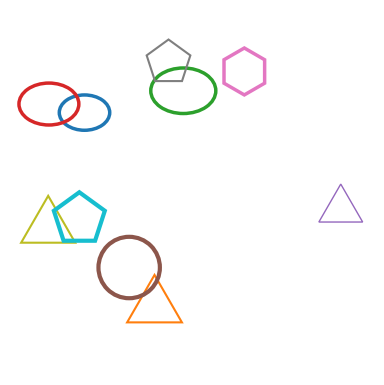[{"shape": "oval", "thickness": 2.5, "radius": 0.33, "center": [0.219, 0.708]}, {"shape": "triangle", "thickness": 1.5, "radius": 0.41, "center": [0.401, 0.204]}, {"shape": "oval", "thickness": 2.5, "radius": 0.42, "center": [0.476, 0.764]}, {"shape": "oval", "thickness": 2.5, "radius": 0.39, "center": [0.127, 0.73]}, {"shape": "triangle", "thickness": 1, "radius": 0.33, "center": [0.885, 0.456]}, {"shape": "circle", "thickness": 3, "radius": 0.4, "center": [0.335, 0.305]}, {"shape": "hexagon", "thickness": 2.5, "radius": 0.3, "center": [0.635, 0.814]}, {"shape": "pentagon", "thickness": 1.5, "radius": 0.3, "center": [0.438, 0.838]}, {"shape": "triangle", "thickness": 1.5, "radius": 0.41, "center": [0.125, 0.41]}, {"shape": "pentagon", "thickness": 3, "radius": 0.35, "center": [0.206, 0.431]}]